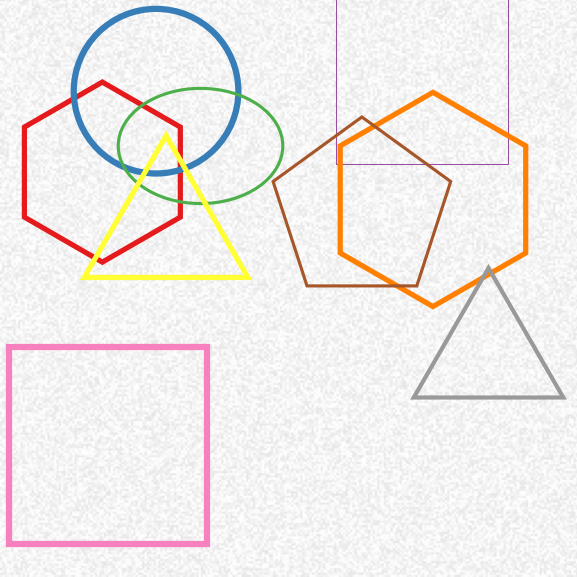[{"shape": "hexagon", "thickness": 2.5, "radius": 0.78, "center": [0.177, 0.701]}, {"shape": "circle", "thickness": 3, "radius": 0.71, "center": [0.27, 0.841]}, {"shape": "oval", "thickness": 1.5, "radius": 0.71, "center": [0.347, 0.746]}, {"shape": "square", "thickness": 0.5, "radius": 0.75, "center": [0.731, 0.864]}, {"shape": "hexagon", "thickness": 2.5, "radius": 0.93, "center": [0.75, 0.654]}, {"shape": "triangle", "thickness": 2.5, "radius": 0.82, "center": [0.288, 0.601]}, {"shape": "pentagon", "thickness": 1.5, "radius": 0.81, "center": [0.627, 0.635]}, {"shape": "square", "thickness": 3, "radius": 0.86, "center": [0.187, 0.228]}, {"shape": "triangle", "thickness": 2, "radius": 0.75, "center": [0.846, 0.386]}]